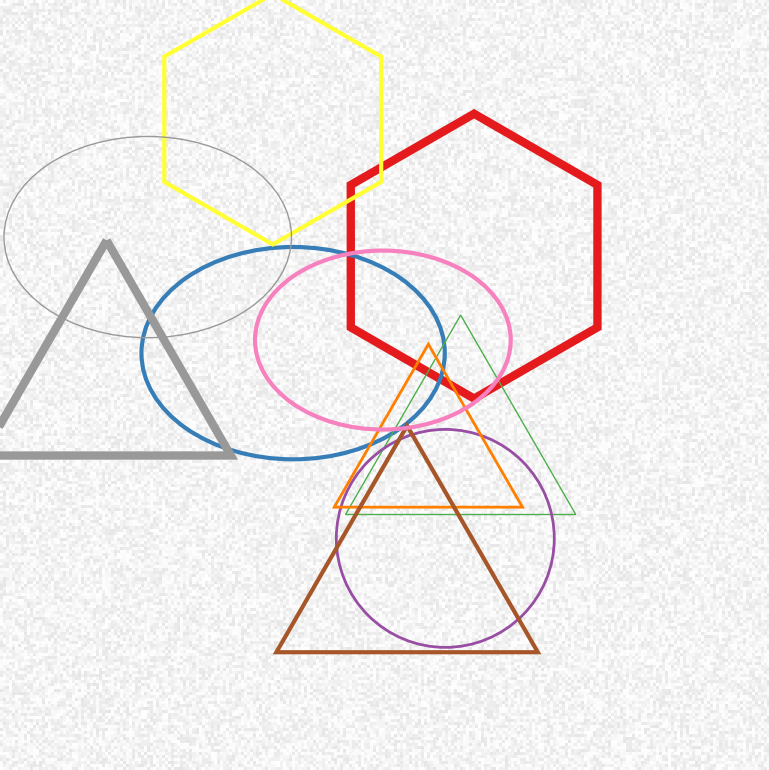[{"shape": "hexagon", "thickness": 3, "radius": 0.92, "center": [0.616, 0.667]}, {"shape": "oval", "thickness": 1.5, "radius": 0.98, "center": [0.381, 0.541]}, {"shape": "triangle", "thickness": 0.5, "radius": 0.86, "center": [0.598, 0.418]}, {"shape": "circle", "thickness": 1, "radius": 0.71, "center": [0.578, 0.301]}, {"shape": "triangle", "thickness": 1, "radius": 0.71, "center": [0.556, 0.412]}, {"shape": "hexagon", "thickness": 1.5, "radius": 0.81, "center": [0.354, 0.845]}, {"shape": "triangle", "thickness": 1.5, "radius": 0.98, "center": [0.529, 0.251]}, {"shape": "oval", "thickness": 1.5, "radius": 0.83, "center": [0.497, 0.558]}, {"shape": "oval", "thickness": 0.5, "radius": 0.93, "center": [0.192, 0.692]}, {"shape": "triangle", "thickness": 3, "radius": 0.93, "center": [0.138, 0.502]}]